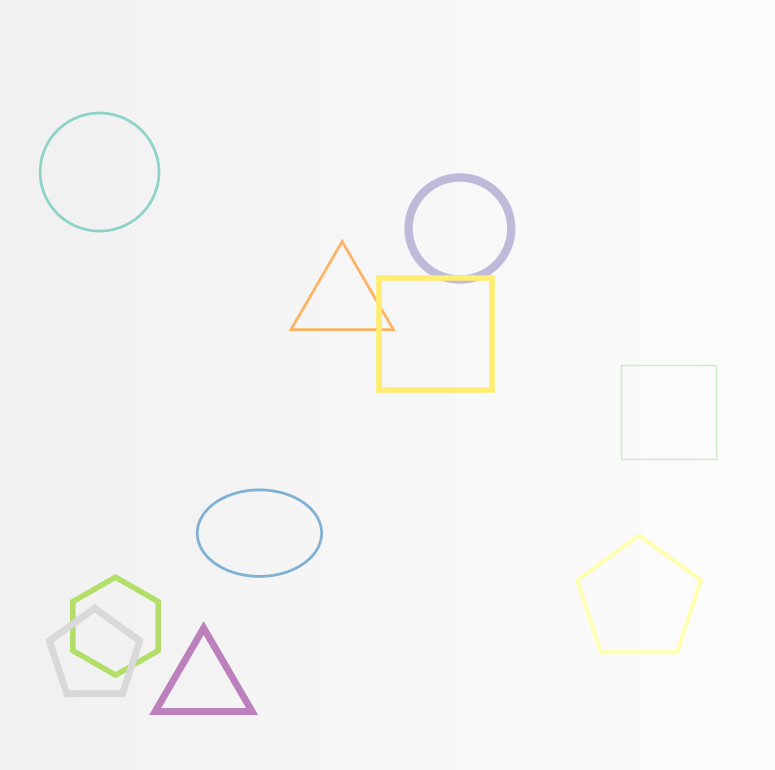[{"shape": "circle", "thickness": 1, "radius": 0.38, "center": [0.128, 0.777]}, {"shape": "pentagon", "thickness": 1.5, "radius": 0.42, "center": [0.825, 0.221]}, {"shape": "circle", "thickness": 3, "radius": 0.33, "center": [0.593, 0.703]}, {"shape": "oval", "thickness": 1, "radius": 0.4, "center": [0.335, 0.308]}, {"shape": "triangle", "thickness": 1, "radius": 0.38, "center": [0.442, 0.61]}, {"shape": "hexagon", "thickness": 2, "radius": 0.32, "center": [0.149, 0.187]}, {"shape": "pentagon", "thickness": 2.5, "radius": 0.31, "center": [0.122, 0.149]}, {"shape": "triangle", "thickness": 2.5, "radius": 0.36, "center": [0.263, 0.112]}, {"shape": "square", "thickness": 0.5, "radius": 0.31, "center": [0.862, 0.465]}, {"shape": "square", "thickness": 2, "radius": 0.37, "center": [0.562, 0.566]}]